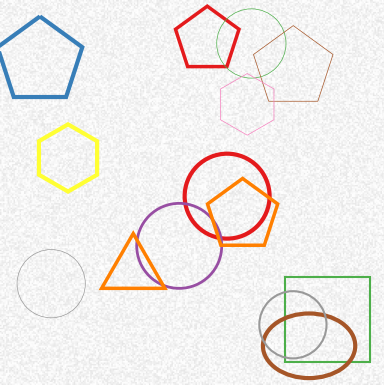[{"shape": "circle", "thickness": 3, "radius": 0.55, "center": [0.59, 0.49]}, {"shape": "pentagon", "thickness": 2.5, "radius": 0.43, "center": [0.538, 0.897]}, {"shape": "pentagon", "thickness": 3, "radius": 0.58, "center": [0.104, 0.842]}, {"shape": "circle", "thickness": 0.5, "radius": 0.45, "center": [0.653, 0.887]}, {"shape": "square", "thickness": 1.5, "radius": 0.55, "center": [0.85, 0.17]}, {"shape": "circle", "thickness": 2, "radius": 0.55, "center": [0.466, 0.361]}, {"shape": "pentagon", "thickness": 2.5, "radius": 0.48, "center": [0.63, 0.441]}, {"shape": "triangle", "thickness": 2.5, "radius": 0.47, "center": [0.346, 0.298]}, {"shape": "hexagon", "thickness": 3, "radius": 0.44, "center": [0.177, 0.59]}, {"shape": "oval", "thickness": 3, "radius": 0.6, "center": [0.803, 0.102]}, {"shape": "pentagon", "thickness": 0.5, "radius": 0.54, "center": [0.762, 0.825]}, {"shape": "hexagon", "thickness": 0.5, "radius": 0.4, "center": [0.642, 0.729]}, {"shape": "circle", "thickness": 0.5, "radius": 0.44, "center": [0.133, 0.263]}, {"shape": "circle", "thickness": 1.5, "radius": 0.44, "center": [0.761, 0.156]}]